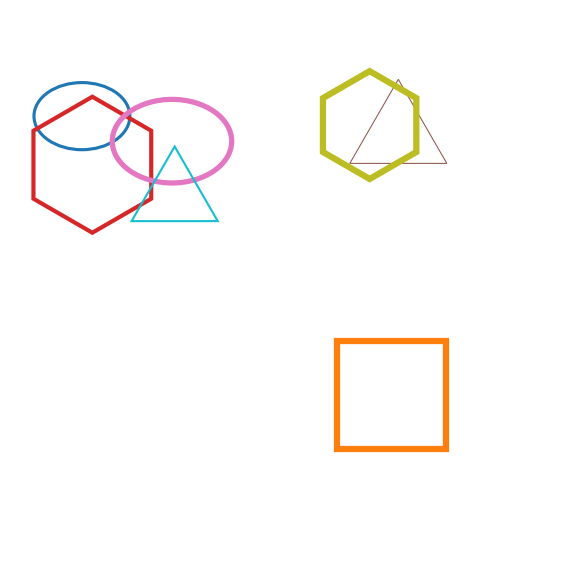[{"shape": "oval", "thickness": 1.5, "radius": 0.42, "center": [0.142, 0.798]}, {"shape": "square", "thickness": 3, "radius": 0.47, "center": [0.678, 0.315]}, {"shape": "hexagon", "thickness": 2, "radius": 0.59, "center": [0.16, 0.714]}, {"shape": "triangle", "thickness": 0.5, "radius": 0.49, "center": [0.69, 0.765]}, {"shape": "oval", "thickness": 2.5, "radius": 0.52, "center": [0.298, 0.755]}, {"shape": "hexagon", "thickness": 3, "radius": 0.47, "center": [0.64, 0.783]}, {"shape": "triangle", "thickness": 1, "radius": 0.43, "center": [0.302, 0.659]}]